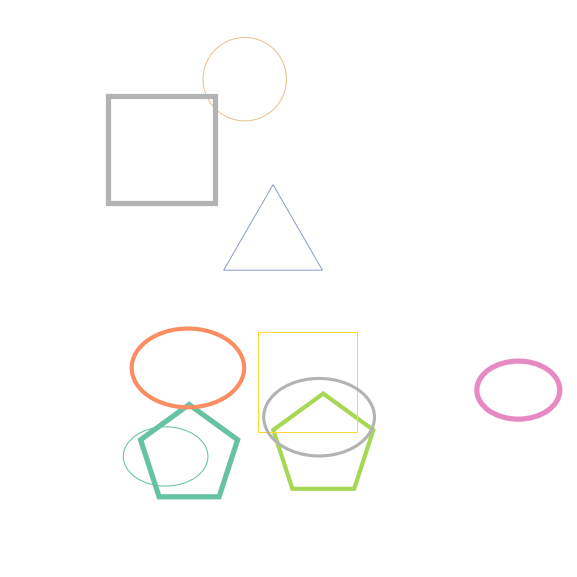[{"shape": "oval", "thickness": 0.5, "radius": 0.37, "center": [0.287, 0.209]}, {"shape": "pentagon", "thickness": 2.5, "radius": 0.44, "center": [0.327, 0.21]}, {"shape": "oval", "thickness": 2, "radius": 0.49, "center": [0.325, 0.362]}, {"shape": "triangle", "thickness": 0.5, "radius": 0.49, "center": [0.473, 0.581]}, {"shape": "oval", "thickness": 2.5, "radius": 0.36, "center": [0.897, 0.324]}, {"shape": "pentagon", "thickness": 2, "radius": 0.46, "center": [0.56, 0.226]}, {"shape": "square", "thickness": 0.5, "radius": 0.43, "center": [0.532, 0.338]}, {"shape": "circle", "thickness": 0.5, "radius": 0.36, "center": [0.424, 0.862]}, {"shape": "oval", "thickness": 1.5, "radius": 0.48, "center": [0.553, 0.277]}, {"shape": "square", "thickness": 2.5, "radius": 0.46, "center": [0.28, 0.74]}]